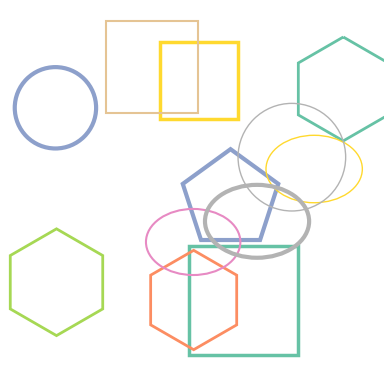[{"shape": "hexagon", "thickness": 2, "radius": 0.67, "center": [0.892, 0.769]}, {"shape": "square", "thickness": 2.5, "radius": 0.71, "center": [0.633, 0.22]}, {"shape": "hexagon", "thickness": 2, "radius": 0.65, "center": [0.503, 0.221]}, {"shape": "pentagon", "thickness": 3, "radius": 0.65, "center": [0.599, 0.482]}, {"shape": "circle", "thickness": 3, "radius": 0.53, "center": [0.144, 0.72]}, {"shape": "oval", "thickness": 1.5, "radius": 0.61, "center": [0.502, 0.371]}, {"shape": "hexagon", "thickness": 2, "radius": 0.69, "center": [0.147, 0.267]}, {"shape": "oval", "thickness": 1, "radius": 0.63, "center": [0.816, 0.561]}, {"shape": "square", "thickness": 2.5, "radius": 0.5, "center": [0.517, 0.791]}, {"shape": "square", "thickness": 1.5, "radius": 0.6, "center": [0.394, 0.827]}, {"shape": "circle", "thickness": 1, "radius": 0.7, "center": [0.758, 0.592]}, {"shape": "oval", "thickness": 3, "radius": 0.68, "center": [0.668, 0.425]}]